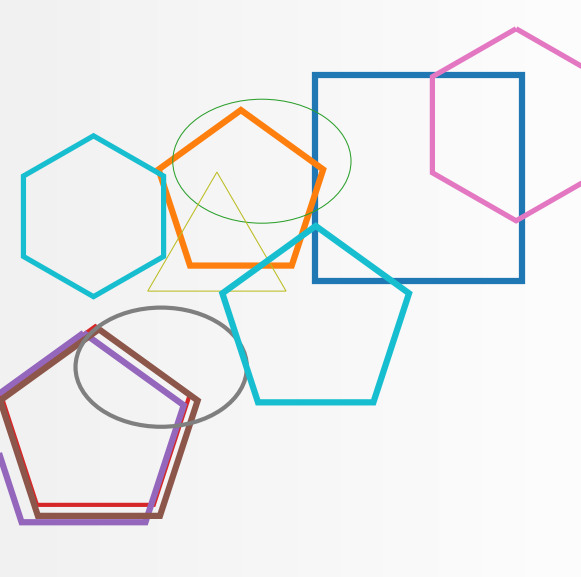[{"shape": "square", "thickness": 3, "radius": 0.89, "center": [0.72, 0.691]}, {"shape": "pentagon", "thickness": 3, "radius": 0.74, "center": [0.414, 0.66]}, {"shape": "oval", "thickness": 0.5, "radius": 0.77, "center": [0.451, 0.72]}, {"shape": "pentagon", "thickness": 2, "radius": 0.85, "center": [0.164, 0.263]}, {"shape": "pentagon", "thickness": 3, "radius": 0.91, "center": [0.144, 0.241]}, {"shape": "pentagon", "thickness": 3, "radius": 0.89, "center": [0.17, 0.25]}, {"shape": "hexagon", "thickness": 2.5, "radius": 0.83, "center": [0.888, 0.783]}, {"shape": "oval", "thickness": 2, "radius": 0.74, "center": [0.277, 0.363]}, {"shape": "triangle", "thickness": 0.5, "radius": 0.69, "center": [0.373, 0.564]}, {"shape": "hexagon", "thickness": 2.5, "radius": 0.7, "center": [0.161, 0.625]}, {"shape": "pentagon", "thickness": 3, "radius": 0.84, "center": [0.543, 0.439]}]